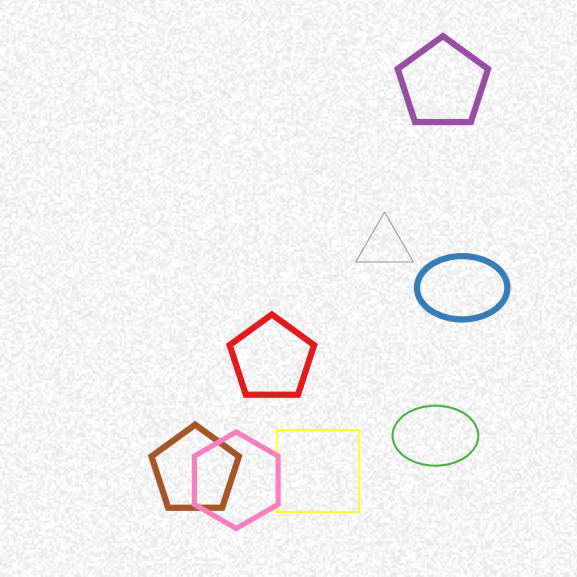[{"shape": "pentagon", "thickness": 3, "radius": 0.38, "center": [0.471, 0.378]}, {"shape": "oval", "thickness": 3, "radius": 0.39, "center": [0.8, 0.501]}, {"shape": "oval", "thickness": 1, "radius": 0.37, "center": [0.754, 0.245]}, {"shape": "pentagon", "thickness": 3, "radius": 0.41, "center": [0.767, 0.854]}, {"shape": "square", "thickness": 1, "radius": 0.36, "center": [0.551, 0.183]}, {"shape": "pentagon", "thickness": 3, "radius": 0.4, "center": [0.338, 0.184]}, {"shape": "hexagon", "thickness": 2.5, "radius": 0.42, "center": [0.409, 0.168]}, {"shape": "triangle", "thickness": 0.5, "radius": 0.29, "center": [0.666, 0.574]}]